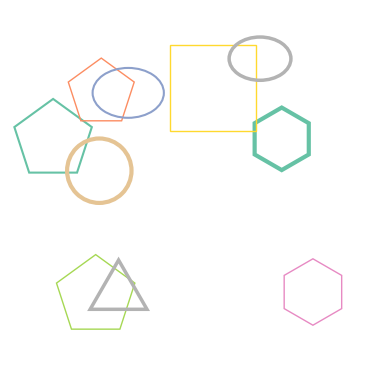[{"shape": "pentagon", "thickness": 1.5, "radius": 0.53, "center": [0.138, 0.637]}, {"shape": "hexagon", "thickness": 3, "radius": 0.41, "center": [0.732, 0.639]}, {"shape": "pentagon", "thickness": 1, "radius": 0.45, "center": [0.263, 0.759]}, {"shape": "oval", "thickness": 1.5, "radius": 0.46, "center": [0.333, 0.759]}, {"shape": "hexagon", "thickness": 1, "radius": 0.43, "center": [0.813, 0.242]}, {"shape": "pentagon", "thickness": 1, "radius": 0.54, "center": [0.249, 0.232]}, {"shape": "square", "thickness": 1, "radius": 0.56, "center": [0.553, 0.772]}, {"shape": "circle", "thickness": 3, "radius": 0.42, "center": [0.258, 0.557]}, {"shape": "oval", "thickness": 2.5, "radius": 0.4, "center": [0.675, 0.848]}, {"shape": "triangle", "thickness": 2.5, "radius": 0.43, "center": [0.308, 0.239]}]